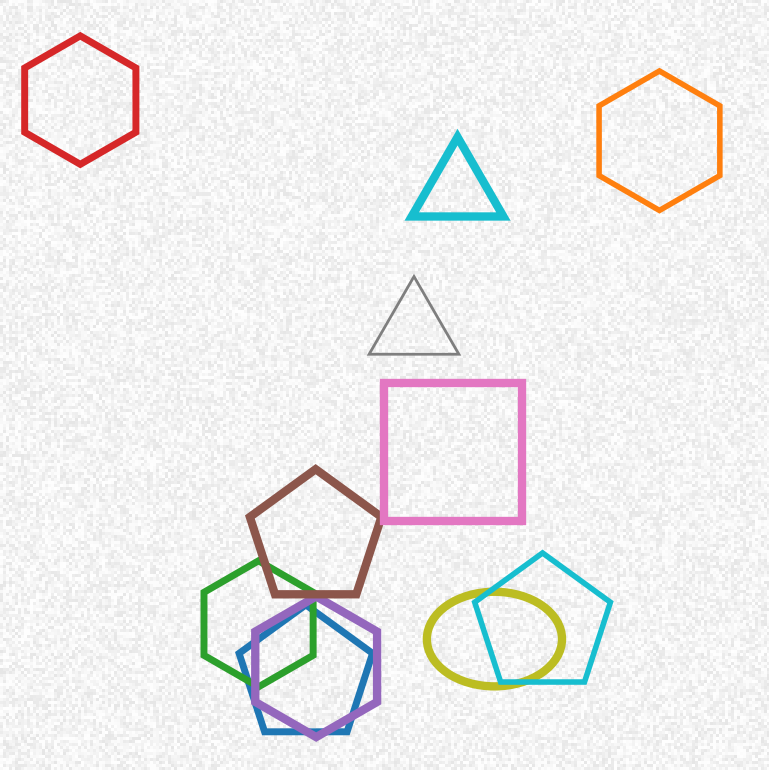[{"shape": "pentagon", "thickness": 2.5, "radius": 0.46, "center": [0.397, 0.123]}, {"shape": "hexagon", "thickness": 2, "radius": 0.45, "center": [0.856, 0.817]}, {"shape": "hexagon", "thickness": 2.5, "radius": 0.41, "center": [0.336, 0.19]}, {"shape": "hexagon", "thickness": 2.5, "radius": 0.42, "center": [0.104, 0.87]}, {"shape": "hexagon", "thickness": 3, "radius": 0.46, "center": [0.411, 0.134]}, {"shape": "pentagon", "thickness": 3, "radius": 0.45, "center": [0.41, 0.301]}, {"shape": "square", "thickness": 3, "radius": 0.45, "center": [0.588, 0.413]}, {"shape": "triangle", "thickness": 1, "radius": 0.34, "center": [0.538, 0.574]}, {"shape": "oval", "thickness": 3, "radius": 0.44, "center": [0.642, 0.17]}, {"shape": "pentagon", "thickness": 2, "radius": 0.46, "center": [0.705, 0.189]}, {"shape": "triangle", "thickness": 3, "radius": 0.34, "center": [0.594, 0.753]}]